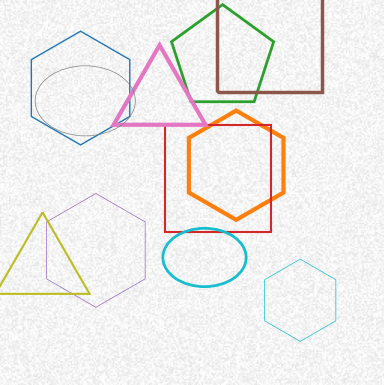[{"shape": "hexagon", "thickness": 1, "radius": 0.74, "center": [0.209, 0.771]}, {"shape": "hexagon", "thickness": 3, "radius": 0.71, "center": [0.613, 0.571]}, {"shape": "pentagon", "thickness": 2, "radius": 0.7, "center": [0.578, 0.849]}, {"shape": "square", "thickness": 1.5, "radius": 0.69, "center": [0.566, 0.536]}, {"shape": "hexagon", "thickness": 0.5, "radius": 0.74, "center": [0.249, 0.35]}, {"shape": "square", "thickness": 2.5, "radius": 0.68, "center": [0.699, 0.897]}, {"shape": "triangle", "thickness": 3, "radius": 0.69, "center": [0.415, 0.745]}, {"shape": "oval", "thickness": 0.5, "radius": 0.65, "center": [0.221, 0.738]}, {"shape": "triangle", "thickness": 1.5, "radius": 0.71, "center": [0.111, 0.307]}, {"shape": "hexagon", "thickness": 0.5, "radius": 0.53, "center": [0.78, 0.22]}, {"shape": "oval", "thickness": 2, "radius": 0.54, "center": [0.531, 0.331]}]